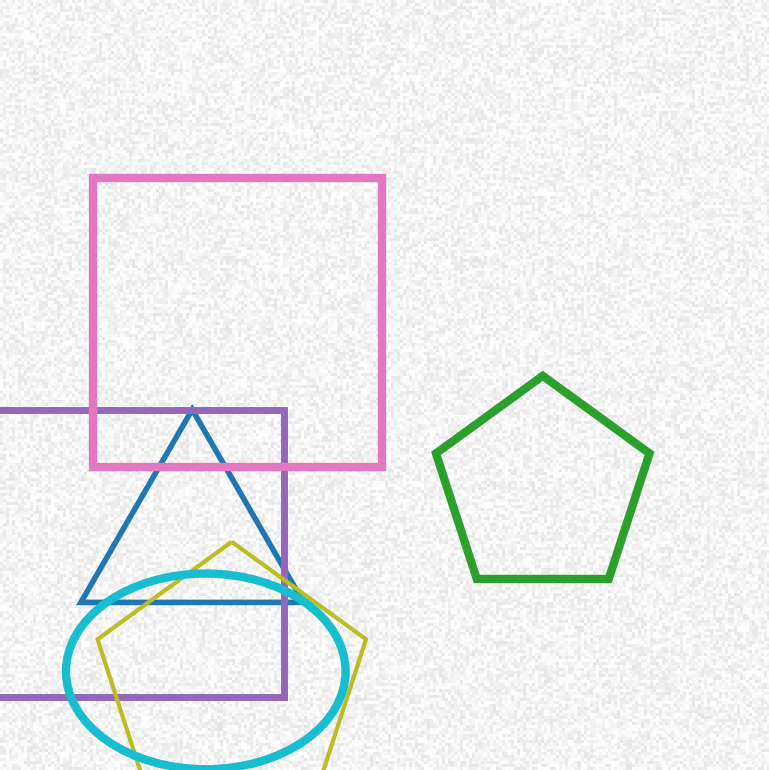[{"shape": "triangle", "thickness": 2, "radius": 0.83, "center": [0.25, 0.301]}, {"shape": "pentagon", "thickness": 3, "radius": 0.73, "center": [0.705, 0.366]}, {"shape": "square", "thickness": 2.5, "radius": 0.93, "center": [0.183, 0.281]}, {"shape": "square", "thickness": 3, "radius": 0.94, "center": [0.308, 0.582]}, {"shape": "pentagon", "thickness": 1.5, "radius": 0.92, "center": [0.301, 0.113]}, {"shape": "oval", "thickness": 3, "radius": 0.91, "center": [0.267, 0.128]}]